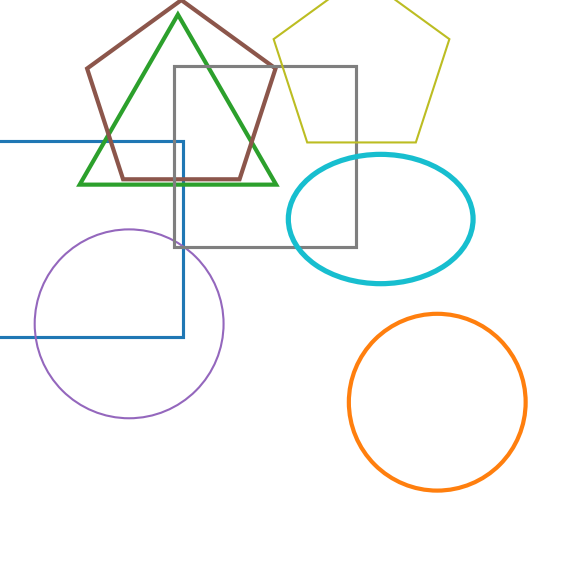[{"shape": "square", "thickness": 1.5, "radius": 0.85, "center": [0.147, 0.586]}, {"shape": "circle", "thickness": 2, "radius": 0.77, "center": [0.757, 0.303]}, {"shape": "triangle", "thickness": 2, "radius": 0.98, "center": [0.308, 0.778]}, {"shape": "circle", "thickness": 1, "radius": 0.82, "center": [0.224, 0.438]}, {"shape": "pentagon", "thickness": 2, "radius": 0.86, "center": [0.314, 0.827]}, {"shape": "square", "thickness": 1.5, "radius": 0.79, "center": [0.458, 0.728]}, {"shape": "pentagon", "thickness": 1, "radius": 0.8, "center": [0.626, 0.882]}, {"shape": "oval", "thickness": 2.5, "radius": 0.8, "center": [0.659, 0.62]}]